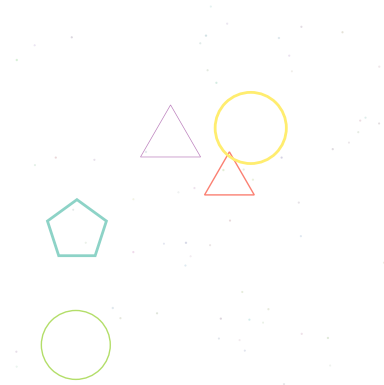[{"shape": "pentagon", "thickness": 2, "radius": 0.4, "center": [0.2, 0.401]}, {"shape": "triangle", "thickness": 1, "radius": 0.37, "center": [0.596, 0.531]}, {"shape": "circle", "thickness": 1, "radius": 0.45, "center": [0.197, 0.104]}, {"shape": "triangle", "thickness": 0.5, "radius": 0.45, "center": [0.443, 0.637]}, {"shape": "circle", "thickness": 2, "radius": 0.46, "center": [0.651, 0.668]}]